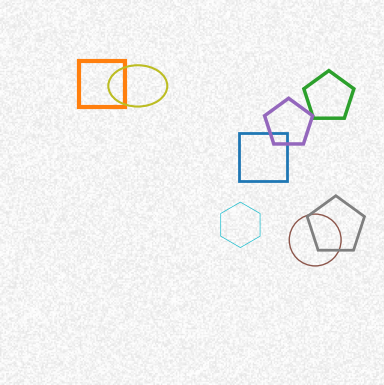[{"shape": "square", "thickness": 2, "radius": 0.31, "center": [0.684, 0.593]}, {"shape": "square", "thickness": 3, "radius": 0.3, "center": [0.265, 0.782]}, {"shape": "pentagon", "thickness": 2.5, "radius": 0.34, "center": [0.854, 0.748]}, {"shape": "pentagon", "thickness": 2.5, "radius": 0.33, "center": [0.75, 0.679]}, {"shape": "circle", "thickness": 1, "radius": 0.34, "center": [0.819, 0.377]}, {"shape": "pentagon", "thickness": 2, "radius": 0.39, "center": [0.872, 0.413]}, {"shape": "oval", "thickness": 1.5, "radius": 0.38, "center": [0.358, 0.777]}, {"shape": "hexagon", "thickness": 0.5, "radius": 0.3, "center": [0.624, 0.416]}]